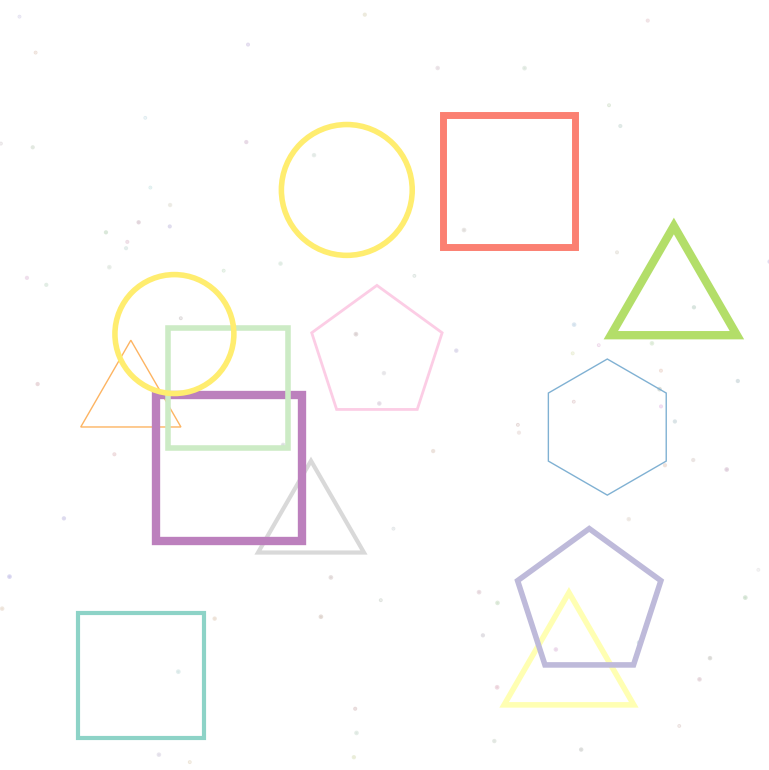[{"shape": "square", "thickness": 1.5, "radius": 0.41, "center": [0.183, 0.123]}, {"shape": "triangle", "thickness": 2, "radius": 0.49, "center": [0.739, 0.133]}, {"shape": "pentagon", "thickness": 2, "radius": 0.49, "center": [0.765, 0.216]}, {"shape": "square", "thickness": 2.5, "radius": 0.43, "center": [0.661, 0.765]}, {"shape": "hexagon", "thickness": 0.5, "radius": 0.44, "center": [0.789, 0.445]}, {"shape": "triangle", "thickness": 0.5, "radius": 0.38, "center": [0.17, 0.483]}, {"shape": "triangle", "thickness": 3, "radius": 0.47, "center": [0.875, 0.612]}, {"shape": "pentagon", "thickness": 1, "radius": 0.45, "center": [0.49, 0.54]}, {"shape": "triangle", "thickness": 1.5, "radius": 0.4, "center": [0.404, 0.322]}, {"shape": "square", "thickness": 3, "radius": 0.47, "center": [0.297, 0.392]}, {"shape": "square", "thickness": 2, "radius": 0.39, "center": [0.296, 0.496]}, {"shape": "circle", "thickness": 2, "radius": 0.42, "center": [0.45, 0.753]}, {"shape": "circle", "thickness": 2, "radius": 0.39, "center": [0.226, 0.566]}]